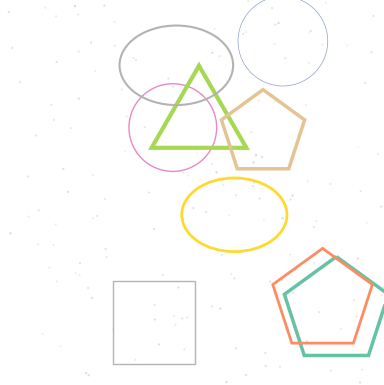[{"shape": "pentagon", "thickness": 2.5, "radius": 0.71, "center": [0.874, 0.192]}, {"shape": "pentagon", "thickness": 2, "radius": 0.68, "center": [0.838, 0.219]}, {"shape": "circle", "thickness": 0.5, "radius": 0.58, "center": [0.735, 0.893]}, {"shape": "circle", "thickness": 1, "radius": 0.57, "center": [0.449, 0.669]}, {"shape": "triangle", "thickness": 3, "radius": 0.71, "center": [0.517, 0.687]}, {"shape": "oval", "thickness": 2, "radius": 0.68, "center": [0.609, 0.442]}, {"shape": "pentagon", "thickness": 2.5, "radius": 0.57, "center": [0.683, 0.654]}, {"shape": "oval", "thickness": 1.5, "radius": 0.74, "center": [0.458, 0.83]}, {"shape": "square", "thickness": 1, "radius": 0.54, "center": [0.4, 0.162]}]